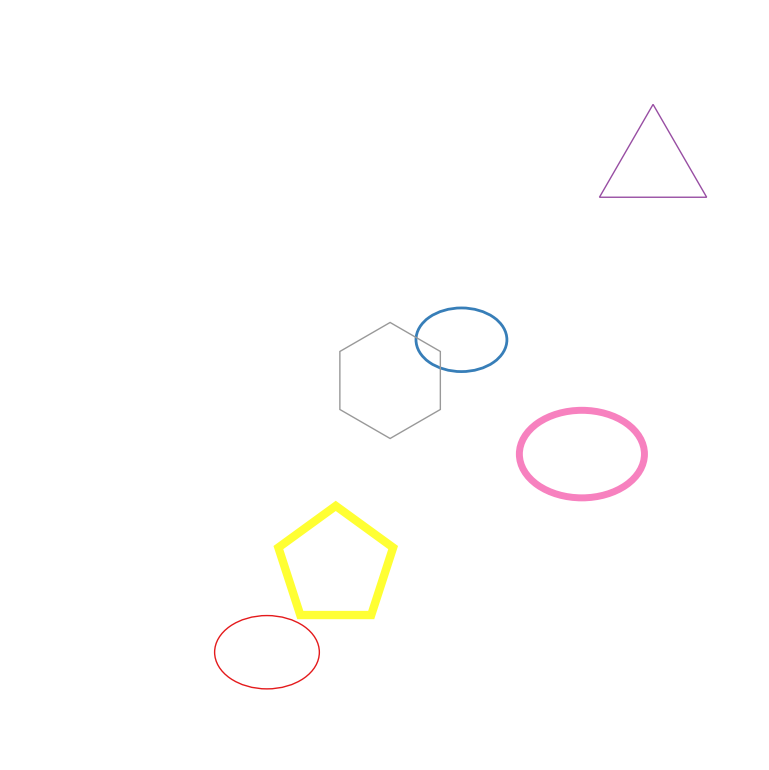[{"shape": "oval", "thickness": 0.5, "radius": 0.34, "center": [0.347, 0.153]}, {"shape": "oval", "thickness": 1, "radius": 0.3, "center": [0.599, 0.559]}, {"shape": "triangle", "thickness": 0.5, "radius": 0.4, "center": [0.848, 0.784]}, {"shape": "pentagon", "thickness": 3, "radius": 0.39, "center": [0.436, 0.265]}, {"shape": "oval", "thickness": 2.5, "radius": 0.41, "center": [0.756, 0.41]}, {"shape": "hexagon", "thickness": 0.5, "radius": 0.38, "center": [0.507, 0.506]}]